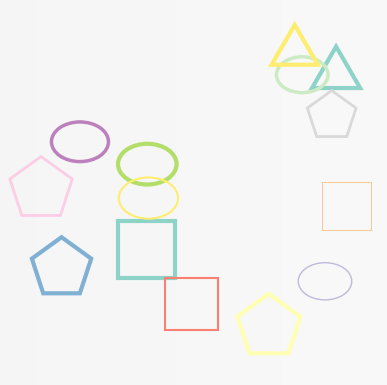[{"shape": "square", "thickness": 3, "radius": 0.37, "center": [0.379, 0.352]}, {"shape": "triangle", "thickness": 3, "radius": 0.36, "center": [0.867, 0.807]}, {"shape": "pentagon", "thickness": 3, "radius": 0.43, "center": [0.694, 0.151]}, {"shape": "oval", "thickness": 1, "radius": 0.34, "center": [0.839, 0.269]}, {"shape": "square", "thickness": 1.5, "radius": 0.34, "center": [0.494, 0.21]}, {"shape": "pentagon", "thickness": 3, "radius": 0.4, "center": [0.159, 0.303]}, {"shape": "square", "thickness": 0.5, "radius": 0.32, "center": [0.893, 0.465]}, {"shape": "oval", "thickness": 3, "radius": 0.38, "center": [0.38, 0.574]}, {"shape": "pentagon", "thickness": 2, "radius": 0.42, "center": [0.106, 0.509]}, {"shape": "pentagon", "thickness": 2, "radius": 0.33, "center": [0.856, 0.699]}, {"shape": "oval", "thickness": 2.5, "radius": 0.37, "center": [0.206, 0.632]}, {"shape": "oval", "thickness": 2.5, "radius": 0.33, "center": [0.78, 0.806]}, {"shape": "oval", "thickness": 1.5, "radius": 0.38, "center": [0.383, 0.485]}, {"shape": "triangle", "thickness": 3, "radius": 0.34, "center": [0.761, 0.866]}]